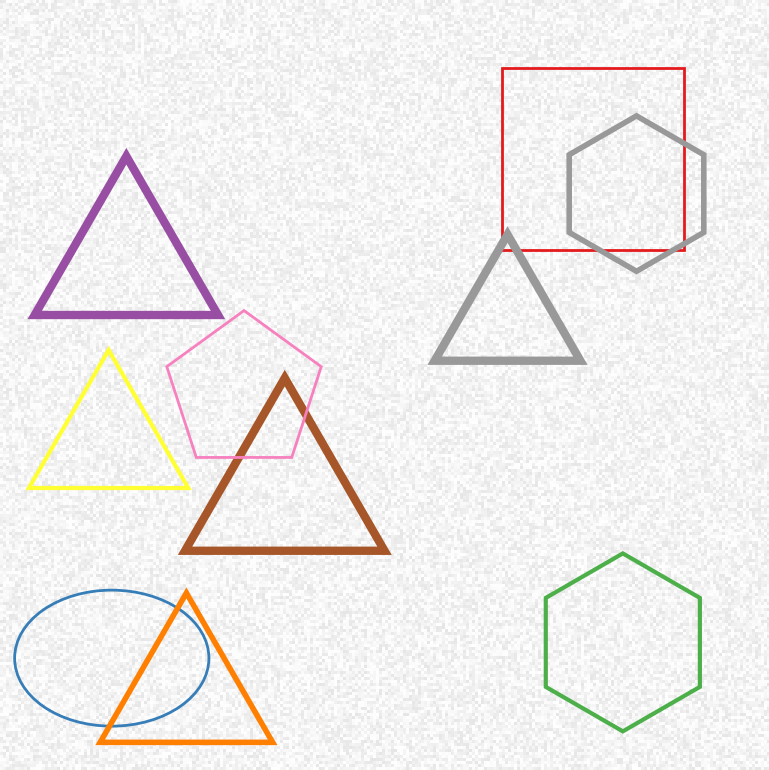[{"shape": "square", "thickness": 1, "radius": 0.59, "center": [0.77, 0.793]}, {"shape": "oval", "thickness": 1, "radius": 0.63, "center": [0.145, 0.145]}, {"shape": "hexagon", "thickness": 1.5, "radius": 0.58, "center": [0.809, 0.166]}, {"shape": "triangle", "thickness": 3, "radius": 0.69, "center": [0.164, 0.66]}, {"shape": "triangle", "thickness": 2, "radius": 0.65, "center": [0.242, 0.101]}, {"shape": "triangle", "thickness": 1.5, "radius": 0.6, "center": [0.141, 0.426]}, {"shape": "triangle", "thickness": 3, "radius": 0.75, "center": [0.37, 0.36]}, {"shape": "pentagon", "thickness": 1, "radius": 0.53, "center": [0.317, 0.491]}, {"shape": "triangle", "thickness": 3, "radius": 0.55, "center": [0.659, 0.586]}, {"shape": "hexagon", "thickness": 2, "radius": 0.5, "center": [0.827, 0.749]}]